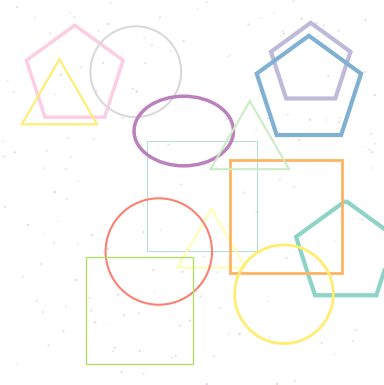[{"shape": "pentagon", "thickness": 3, "radius": 0.68, "center": [0.898, 0.343]}, {"shape": "square", "thickness": 0.5, "radius": 0.72, "center": [0.525, 0.491]}, {"shape": "triangle", "thickness": 1.5, "radius": 0.51, "center": [0.549, 0.356]}, {"shape": "pentagon", "thickness": 3, "radius": 0.54, "center": [0.807, 0.832]}, {"shape": "circle", "thickness": 1.5, "radius": 0.69, "center": [0.412, 0.347]}, {"shape": "pentagon", "thickness": 3, "radius": 0.71, "center": [0.802, 0.765]}, {"shape": "square", "thickness": 2, "radius": 0.73, "center": [0.742, 0.438]}, {"shape": "square", "thickness": 1, "radius": 0.7, "center": [0.363, 0.193]}, {"shape": "pentagon", "thickness": 2.5, "radius": 0.66, "center": [0.194, 0.802]}, {"shape": "circle", "thickness": 1.5, "radius": 0.59, "center": [0.353, 0.814]}, {"shape": "oval", "thickness": 2.5, "radius": 0.65, "center": [0.477, 0.66]}, {"shape": "triangle", "thickness": 1.5, "radius": 0.59, "center": [0.649, 0.62]}, {"shape": "triangle", "thickness": 1.5, "radius": 0.56, "center": [0.154, 0.734]}, {"shape": "circle", "thickness": 2, "radius": 0.64, "center": [0.738, 0.236]}]